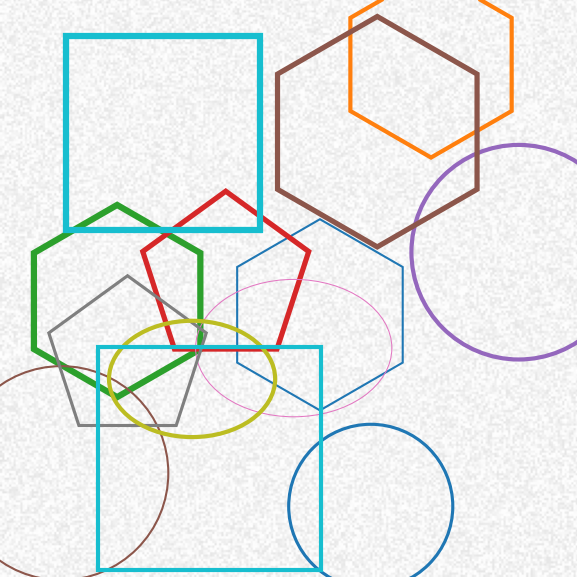[{"shape": "circle", "thickness": 1.5, "radius": 0.71, "center": [0.642, 0.122]}, {"shape": "hexagon", "thickness": 1, "radius": 0.83, "center": [0.554, 0.454]}, {"shape": "hexagon", "thickness": 2, "radius": 0.81, "center": [0.746, 0.888]}, {"shape": "hexagon", "thickness": 3, "radius": 0.83, "center": [0.203, 0.478]}, {"shape": "pentagon", "thickness": 2.5, "radius": 0.76, "center": [0.391, 0.517]}, {"shape": "circle", "thickness": 2, "radius": 0.93, "center": [0.898, 0.562]}, {"shape": "circle", "thickness": 1, "radius": 0.93, "center": [0.106, 0.18]}, {"shape": "hexagon", "thickness": 2.5, "radius": 1.0, "center": [0.653, 0.771]}, {"shape": "oval", "thickness": 0.5, "radius": 0.85, "center": [0.509, 0.396]}, {"shape": "pentagon", "thickness": 1.5, "radius": 0.72, "center": [0.221, 0.378]}, {"shape": "oval", "thickness": 2, "radius": 0.72, "center": [0.333, 0.343]}, {"shape": "square", "thickness": 2, "radius": 0.96, "center": [0.363, 0.205]}, {"shape": "square", "thickness": 3, "radius": 0.84, "center": [0.282, 0.769]}]